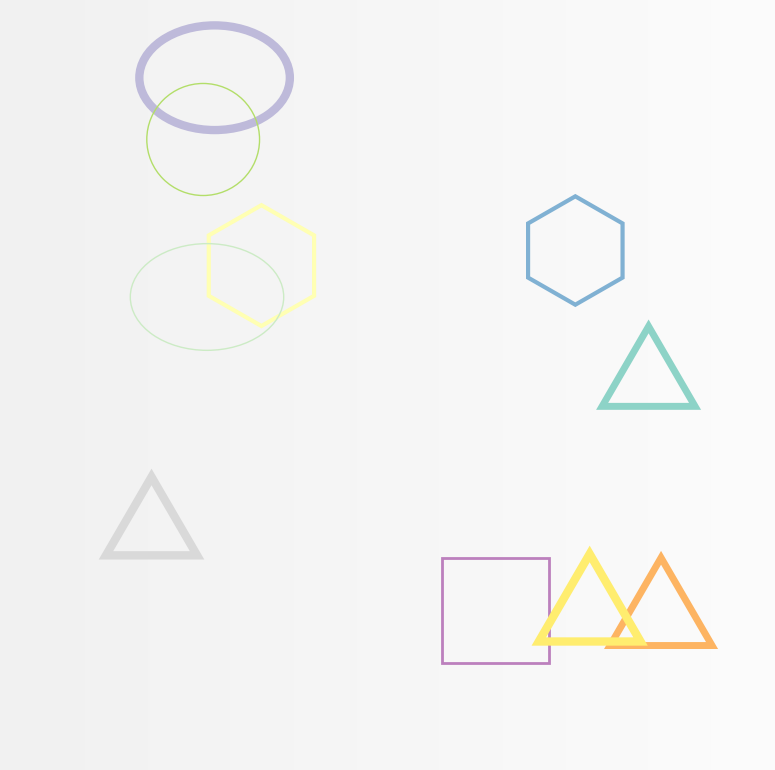[{"shape": "triangle", "thickness": 2.5, "radius": 0.35, "center": [0.837, 0.507]}, {"shape": "hexagon", "thickness": 1.5, "radius": 0.39, "center": [0.337, 0.655]}, {"shape": "oval", "thickness": 3, "radius": 0.49, "center": [0.277, 0.899]}, {"shape": "hexagon", "thickness": 1.5, "radius": 0.35, "center": [0.742, 0.675]}, {"shape": "triangle", "thickness": 2.5, "radius": 0.38, "center": [0.853, 0.2]}, {"shape": "circle", "thickness": 0.5, "radius": 0.36, "center": [0.262, 0.819]}, {"shape": "triangle", "thickness": 3, "radius": 0.34, "center": [0.196, 0.313]}, {"shape": "square", "thickness": 1, "radius": 0.34, "center": [0.639, 0.207]}, {"shape": "oval", "thickness": 0.5, "radius": 0.49, "center": [0.267, 0.614]}, {"shape": "triangle", "thickness": 3, "radius": 0.38, "center": [0.761, 0.205]}]